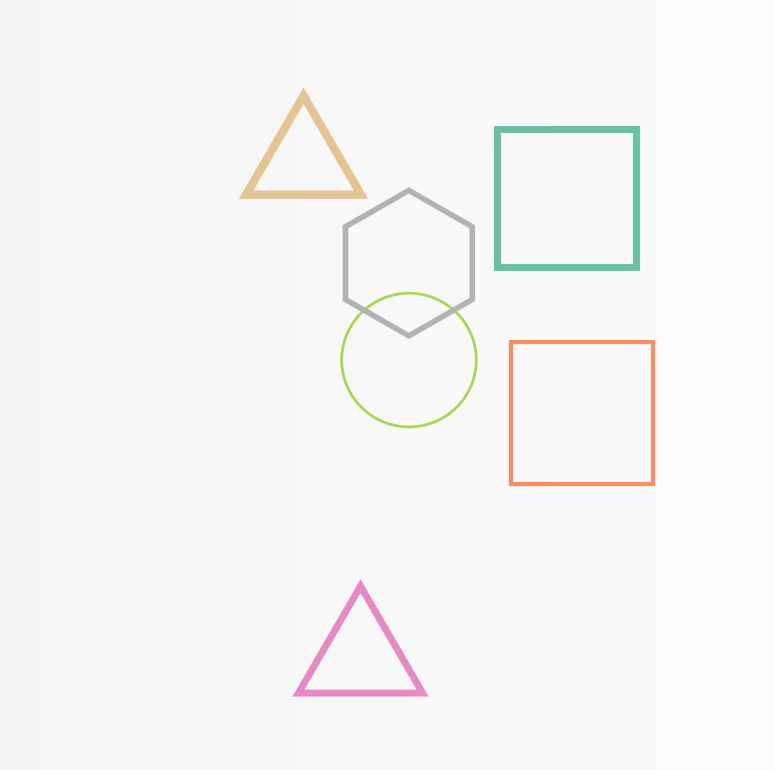[{"shape": "square", "thickness": 2.5, "radius": 0.45, "center": [0.731, 0.743]}, {"shape": "square", "thickness": 1.5, "radius": 0.46, "center": [0.751, 0.463]}, {"shape": "triangle", "thickness": 2.5, "radius": 0.46, "center": [0.465, 0.146]}, {"shape": "circle", "thickness": 1, "radius": 0.43, "center": [0.528, 0.532]}, {"shape": "triangle", "thickness": 3, "radius": 0.43, "center": [0.392, 0.79]}, {"shape": "hexagon", "thickness": 2, "radius": 0.47, "center": [0.528, 0.658]}]